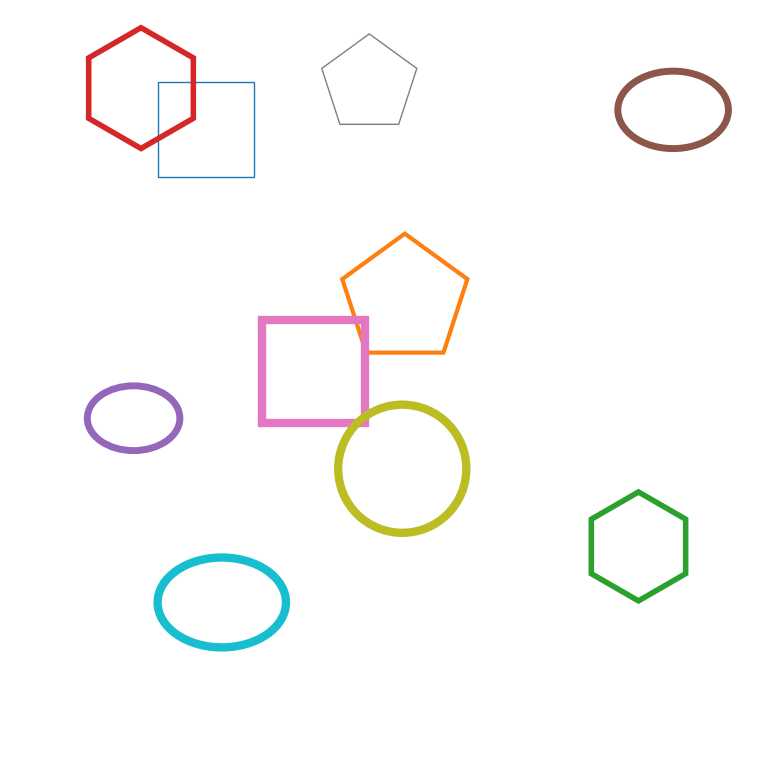[{"shape": "square", "thickness": 0.5, "radius": 0.31, "center": [0.268, 0.832]}, {"shape": "pentagon", "thickness": 1.5, "radius": 0.43, "center": [0.526, 0.611]}, {"shape": "hexagon", "thickness": 2, "radius": 0.35, "center": [0.829, 0.29]}, {"shape": "hexagon", "thickness": 2, "radius": 0.39, "center": [0.183, 0.886]}, {"shape": "oval", "thickness": 2.5, "radius": 0.3, "center": [0.173, 0.457]}, {"shape": "oval", "thickness": 2.5, "radius": 0.36, "center": [0.874, 0.857]}, {"shape": "square", "thickness": 3, "radius": 0.33, "center": [0.407, 0.517]}, {"shape": "pentagon", "thickness": 0.5, "radius": 0.32, "center": [0.48, 0.891]}, {"shape": "circle", "thickness": 3, "radius": 0.42, "center": [0.522, 0.391]}, {"shape": "oval", "thickness": 3, "radius": 0.42, "center": [0.288, 0.218]}]